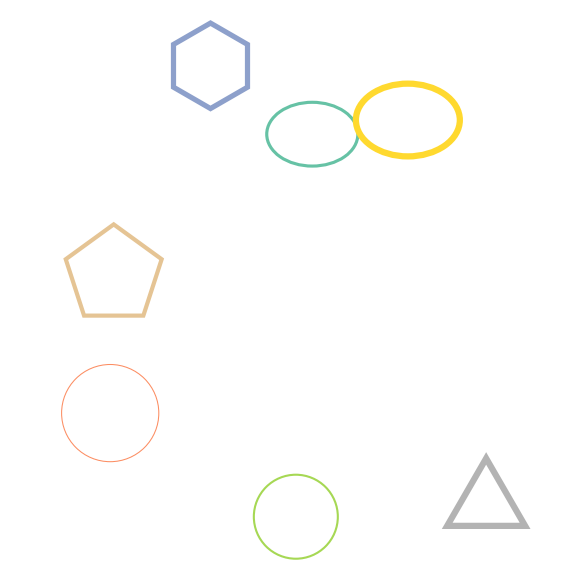[{"shape": "oval", "thickness": 1.5, "radius": 0.39, "center": [0.541, 0.767]}, {"shape": "circle", "thickness": 0.5, "radius": 0.42, "center": [0.191, 0.284]}, {"shape": "hexagon", "thickness": 2.5, "radius": 0.37, "center": [0.364, 0.885]}, {"shape": "circle", "thickness": 1, "radius": 0.36, "center": [0.512, 0.104]}, {"shape": "oval", "thickness": 3, "radius": 0.45, "center": [0.706, 0.791]}, {"shape": "pentagon", "thickness": 2, "radius": 0.44, "center": [0.197, 0.523]}, {"shape": "triangle", "thickness": 3, "radius": 0.39, "center": [0.842, 0.127]}]